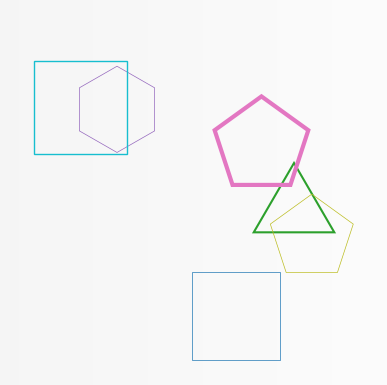[{"shape": "square", "thickness": 0.5, "radius": 0.57, "center": [0.609, 0.178]}, {"shape": "triangle", "thickness": 1.5, "radius": 0.6, "center": [0.759, 0.457]}, {"shape": "hexagon", "thickness": 0.5, "radius": 0.56, "center": [0.302, 0.716]}, {"shape": "pentagon", "thickness": 3, "radius": 0.64, "center": [0.675, 0.623]}, {"shape": "pentagon", "thickness": 0.5, "radius": 0.56, "center": [0.805, 0.383]}, {"shape": "square", "thickness": 1, "radius": 0.6, "center": [0.207, 0.72]}]